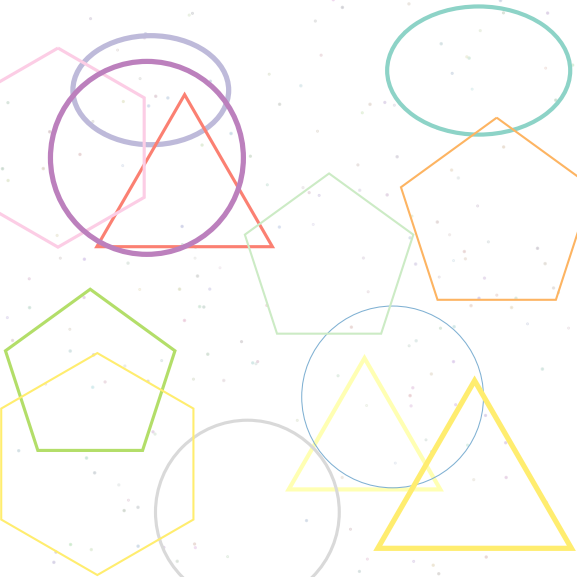[{"shape": "oval", "thickness": 2, "radius": 0.79, "center": [0.829, 0.877]}, {"shape": "triangle", "thickness": 2, "radius": 0.76, "center": [0.631, 0.227]}, {"shape": "oval", "thickness": 2.5, "radius": 0.67, "center": [0.261, 0.843]}, {"shape": "triangle", "thickness": 1.5, "radius": 0.88, "center": [0.32, 0.66]}, {"shape": "circle", "thickness": 0.5, "radius": 0.79, "center": [0.68, 0.312]}, {"shape": "pentagon", "thickness": 1, "radius": 0.87, "center": [0.86, 0.621]}, {"shape": "pentagon", "thickness": 1.5, "radius": 0.77, "center": [0.156, 0.344]}, {"shape": "hexagon", "thickness": 1.5, "radius": 0.86, "center": [0.1, 0.744]}, {"shape": "circle", "thickness": 1.5, "radius": 0.8, "center": [0.428, 0.112]}, {"shape": "circle", "thickness": 2.5, "radius": 0.84, "center": [0.254, 0.726]}, {"shape": "pentagon", "thickness": 1, "radius": 0.77, "center": [0.57, 0.545]}, {"shape": "hexagon", "thickness": 1, "radius": 0.96, "center": [0.169, 0.196]}, {"shape": "triangle", "thickness": 2.5, "radius": 0.97, "center": [0.822, 0.146]}]